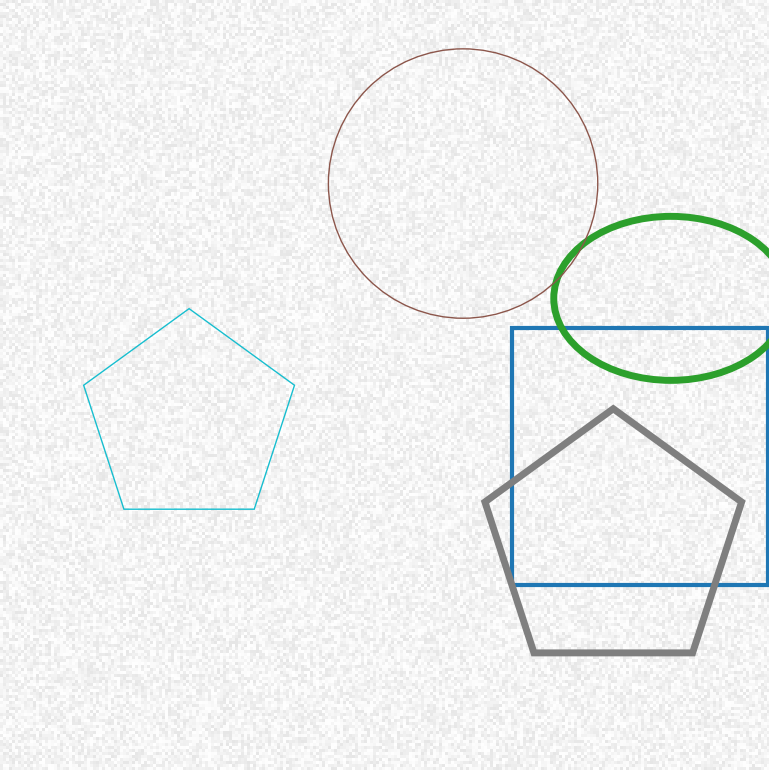[{"shape": "square", "thickness": 1.5, "radius": 0.83, "center": [0.831, 0.407]}, {"shape": "oval", "thickness": 2.5, "radius": 0.76, "center": [0.871, 0.613]}, {"shape": "circle", "thickness": 0.5, "radius": 0.87, "center": [0.601, 0.762]}, {"shape": "pentagon", "thickness": 2.5, "radius": 0.88, "center": [0.796, 0.294]}, {"shape": "pentagon", "thickness": 0.5, "radius": 0.72, "center": [0.246, 0.455]}]